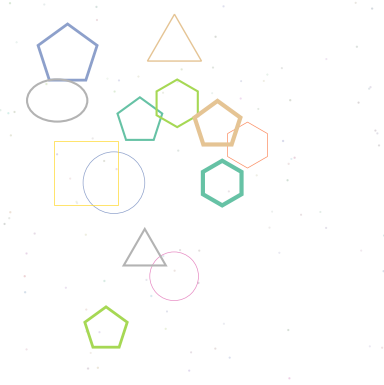[{"shape": "pentagon", "thickness": 1.5, "radius": 0.31, "center": [0.363, 0.686]}, {"shape": "hexagon", "thickness": 3, "radius": 0.29, "center": [0.577, 0.524]}, {"shape": "hexagon", "thickness": 0.5, "radius": 0.3, "center": [0.643, 0.623]}, {"shape": "pentagon", "thickness": 2, "radius": 0.4, "center": [0.176, 0.857]}, {"shape": "circle", "thickness": 0.5, "radius": 0.4, "center": [0.296, 0.525]}, {"shape": "circle", "thickness": 0.5, "radius": 0.32, "center": [0.452, 0.282]}, {"shape": "hexagon", "thickness": 1.5, "radius": 0.31, "center": [0.46, 0.732]}, {"shape": "pentagon", "thickness": 2, "radius": 0.29, "center": [0.275, 0.145]}, {"shape": "square", "thickness": 0.5, "radius": 0.42, "center": [0.223, 0.551]}, {"shape": "pentagon", "thickness": 3, "radius": 0.31, "center": [0.565, 0.675]}, {"shape": "triangle", "thickness": 1, "radius": 0.41, "center": [0.453, 0.882]}, {"shape": "triangle", "thickness": 1.5, "radius": 0.32, "center": [0.376, 0.342]}, {"shape": "oval", "thickness": 1.5, "radius": 0.39, "center": [0.149, 0.739]}]